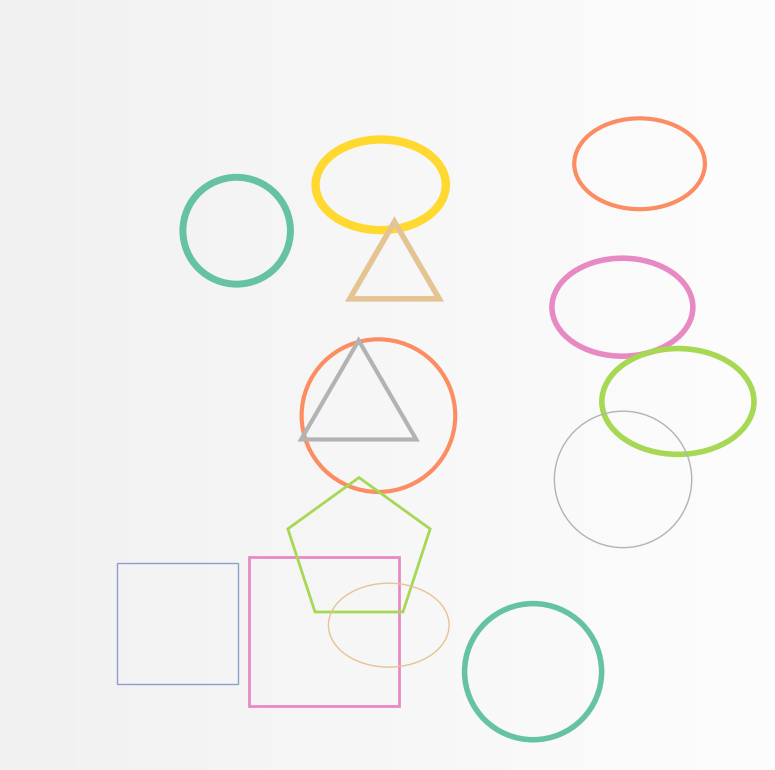[{"shape": "circle", "thickness": 2, "radius": 0.44, "center": [0.688, 0.128]}, {"shape": "circle", "thickness": 2.5, "radius": 0.35, "center": [0.305, 0.7]}, {"shape": "oval", "thickness": 1.5, "radius": 0.42, "center": [0.825, 0.787]}, {"shape": "circle", "thickness": 1.5, "radius": 0.5, "center": [0.488, 0.46]}, {"shape": "square", "thickness": 0.5, "radius": 0.39, "center": [0.229, 0.191]}, {"shape": "square", "thickness": 1, "radius": 0.48, "center": [0.418, 0.179]}, {"shape": "oval", "thickness": 2, "radius": 0.45, "center": [0.803, 0.601]}, {"shape": "pentagon", "thickness": 1, "radius": 0.48, "center": [0.463, 0.283]}, {"shape": "oval", "thickness": 2, "radius": 0.49, "center": [0.875, 0.479]}, {"shape": "oval", "thickness": 3, "radius": 0.42, "center": [0.491, 0.76]}, {"shape": "oval", "thickness": 0.5, "radius": 0.39, "center": [0.502, 0.188]}, {"shape": "triangle", "thickness": 2, "radius": 0.33, "center": [0.509, 0.645]}, {"shape": "triangle", "thickness": 1.5, "radius": 0.43, "center": [0.463, 0.472]}, {"shape": "circle", "thickness": 0.5, "radius": 0.44, "center": [0.804, 0.377]}]